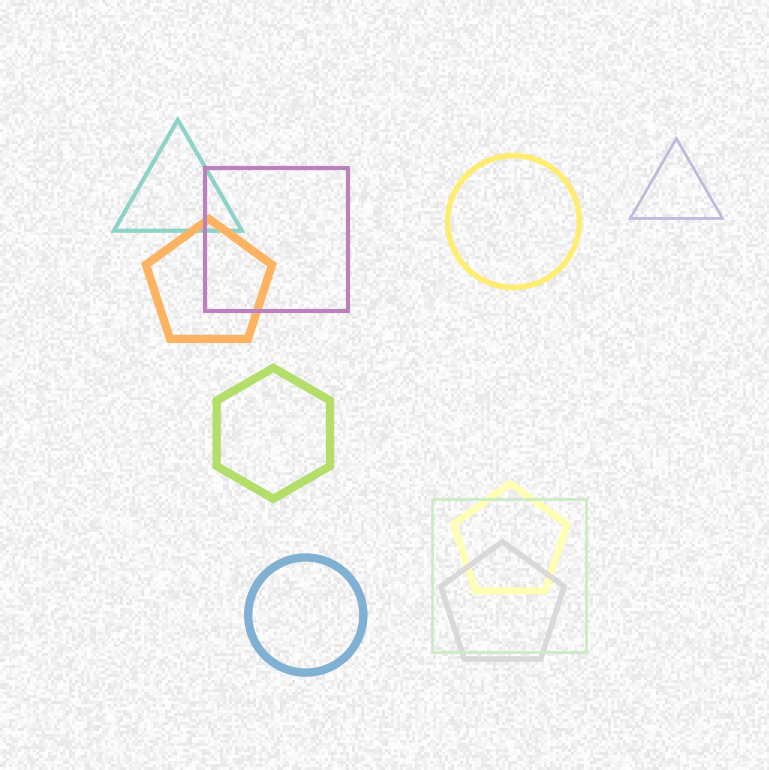[{"shape": "triangle", "thickness": 1.5, "radius": 0.48, "center": [0.231, 0.748]}, {"shape": "pentagon", "thickness": 2.5, "radius": 0.39, "center": [0.663, 0.295]}, {"shape": "triangle", "thickness": 1, "radius": 0.35, "center": [0.878, 0.751]}, {"shape": "circle", "thickness": 3, "radius": 0.37, "center": [0.397, 0.201]}, {"shape": "pentagon", "thickness": 3, "radius": 0.43, "center": [0.271, 0.63]}, {"shape": "hexagon", "thickness": 3, "radius": 0.43, "center": [0.355, 0.437]}, {"shape": "pentagon", "thickness": 2, "radius": 0.42, "center": [0.653, 0.212]}, {"shape": "square", "thickness": 1.5, "radius": 0.46, "center": [0.359, 0.689]}, {"shape": "square", "thickness": 1, "radius": 0.5, "center": [0.661, 0.253]}, {"shape": "circle", "thickness": 2, "radius": 0.43, "center": [0.667, 0.712]}]